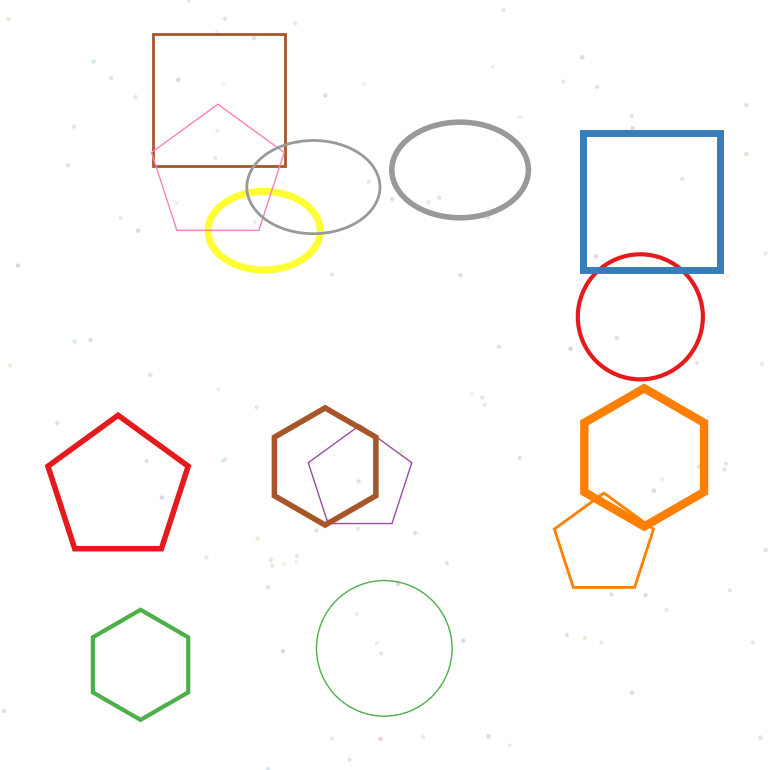[{"shape": "pentagon", "thickness": 2, "radius": 0.48, "center": [0.153, 0.365]}, {"shape": "circle", "thickness": 1.5, "radius": 0.41, "center": [0.832, 0.589]}, {"shape": "square", "thickness": 2.5, "radius": 0.44, "center": [0.846, 0.738]}, {"shape": "hexagon", "thickness": 1.5, "radius": 0.36, "center": [0.183, 0.137]}, {"shape": "circle", "thickness": 0.5, "radius": 0.44, "center": [0.499, 0.158]}, {"shape": "pentagon", "thickness": 0.5, "radius": 0.35, "center": [0.468, 0.377]}, {"shape": "pentagon", "thickness": 1, "radius": 0.34, "center": [0.784, 0.292]}, {"shape": "hexagon", "thickness": 3, "radius": 0.45, "center": [0.837, 0.406]}, {"shape": "oval", "thickness": 2.5, "radius": 0.36, "center": [0.343, 0.7]}, {"shape": "square", "thickness": 1, "radius": 0.43, "center": [0.285, 0.87]}, {"shape": "hexagon", "thickness": 2, "radius": 0.38, "center": [0.422, 0.394]}, {"shape": "pentagon", "thickness": 0.5, "radius": 0.45, "center": [0.283, 0.774]}, {"shape": "oval", "thickness": 2, "radius": 0.44, "center": [0.598, 0.779]}, {"shape": "oval", "thickness": 1, "radius": 0.43, "center": [0.407, 0.757]}]